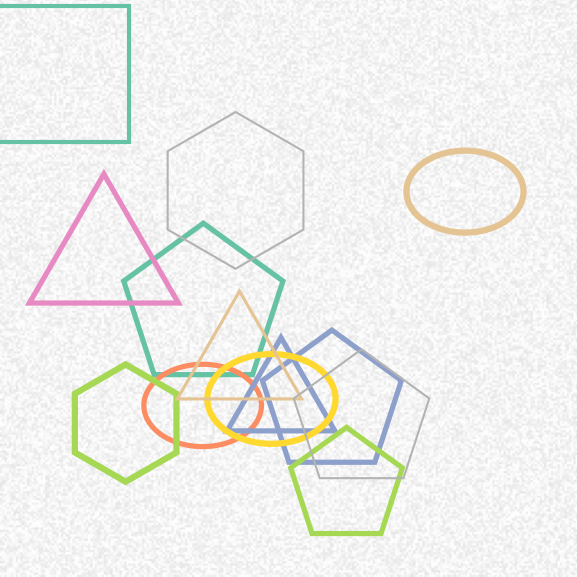[{"shape": "square", "thickness": 2, "radius": 0.59, "center": [0.105, 0.871]}, {"shape": "pentagon", "thickness": 2.5, "radius": 0.72, "center": [0.352, 0.468]}, {"shape": "oval", "thickness": 2.5, "radius": 0.51, "center": [0.351, 0.297]}, {"shape": "triangle", "thickness": 2.5, "radius": 0.54, "center": [0.487, 0.307]}, {"shape": "pentagon", "thickness": 2.5, "radius": 0.63, "center": [0.575, 0.301]}, {"shape": "triangle", "thickness": 2.5, "radius": 0.74, "center": [0.18, 0.549]}, {"shape": "hexagon", "thickness": 3, "radius": 0.51, "center": [0.218, 0.267]}, {"shape": "pentagon", "thickness": 2.5, "radius": 0.51, "center": [0.6, 0.158]}, {"shape": "oval", "thickness": 3, "radius": 0.56, "center": [0.47, 0.308]}, {"shape": "oval", "thickness": 3, "radius": 0.51, "center": [0.805, 0.667]}, {"shape": "triangle", "thickness": 1.5, "radius": 0.62, "center": [0.415, 0.371]}, {"shape": "hexagon", "thickness": 1, "radius": 0.68, "center": [0.408, 0.669]}, {"shape": "pentagon", "thickness": 1, "radius": 0.62, "center": [0.626, 0.271]}]